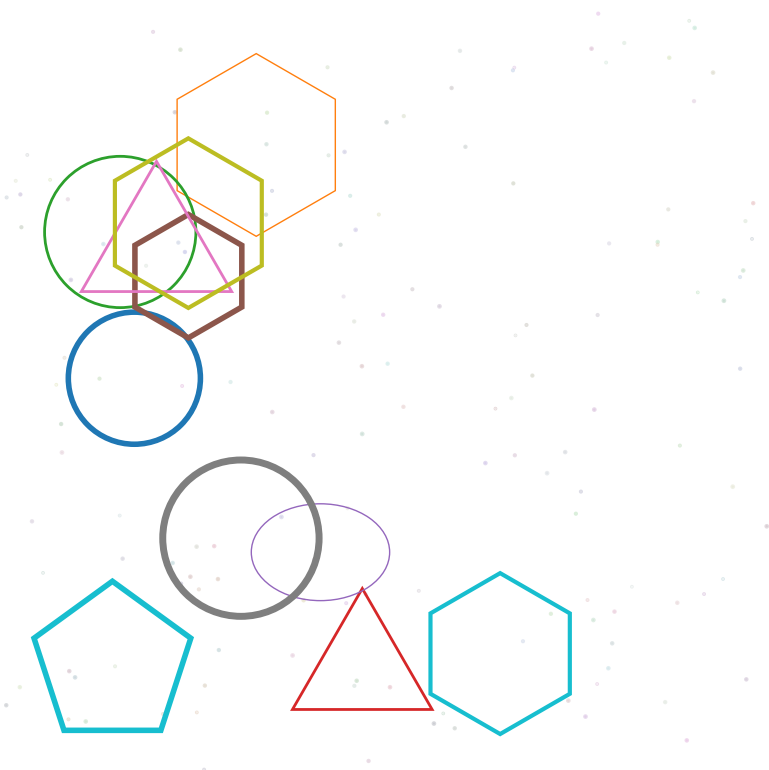[{"shape": "circle", "thickness": 2, "radius": 0.43, "center": [0.174, 0.509]}, {"shape": "hexagon", "thickness": 0.5, "radius": 0.59, "center": [0.333, 0.812]}, {"shape": "circle", "thickness": 1, "radius": 0.49, "center": [0.156, 0.699]}, {"shape": "triangle", "thickness": 1, "radius": 0.52, "center": [0.471, 0.131]}, {"shape": "oval", "thickness": 0.5, "radius": 0.45, "center": [0.416, 0.283]}, {"shape": "hexagon", "thickness": 2, "radius": 0.4, "center": [0.245, 0.641]}, {"shape": "triangle", "thickness": 1, "radius": 0.56, "center": [0.203, 0.678]}, {"shape": "circle", "thickness": 2.5, "radius": 0.51, "center": [0.313, 0.301]}, {"shape": "hexagon", "thickness": 1.5, "radius": 0.55, "center": [0.245, 0.71]}, {"shape": "hexagon", "thickness": 1.5, "radius": 0.52, "center": [0.65, 0.151]}, {"shape": "pentagon", "thickness": 2, "radius": 0.54, "center": [0.146, 0.138]}]